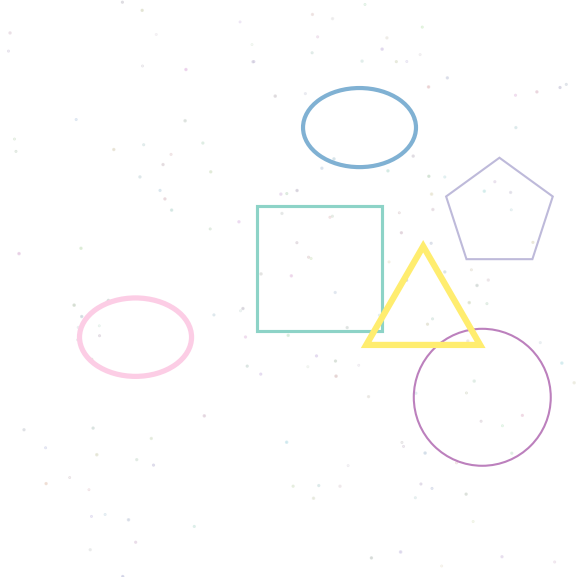[{"shape": "square", "thickness": 1.5, "radius": 0.54, "center": [0.553, 0.535]}, {"shape": "pentagon", "thickness": 1, "radius": 0.49, "center": [0.865, 0.629]}, {"shape": "oval", "thickness": 2, "radius": 0.49, "center": [0.623, 0.778]}, {"shape": "oval", "thickness": 2.5, "radius": 0.49, "center": [0.235, 0.415]}, {"shape": "circle", "thickness": 1, "radius": 0.59, "center": [0.835, 0.311]}, {"shape": "triangle", "thickness": 3, "radius": 0.57, "center": [0.733, 0.459]}]